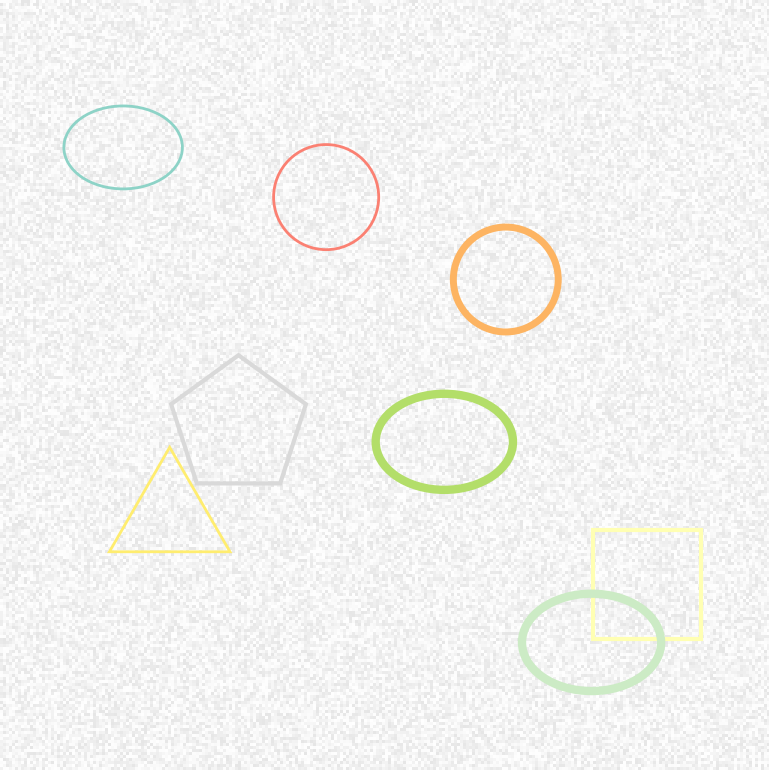[{"shape": "oval", "thickness": 1, "radius": 0.38, "center": [0.16, 0.809]}, {"shape": "square", "thickness": 1.5, "radius": 0.35, "center": [0.84, 0.241]}, {"shape": "circle", "thickness": 1, "radius": 0.34, "center": [0.424, 0.744]}, {"shape": "circle", "thickness": 2.5, "radius": 0.34, "center": [0.657, 0.637]}, {"shape": "oval", "thickness": 3, "radius": 0.45, "center": [0.577, 0.426]}, {"shape": "pentagon", "thickness": 1.5, "radius": 0.46, "center": [0.31, 0.447]}, {"shape": "oval", "thickness": 3, "radius": 0.45, "center": [0.768, 0.166]}, {"shape": "triangle", "thickness": 1, "radius": 0.45, "center": [0.22, 0.329]}]